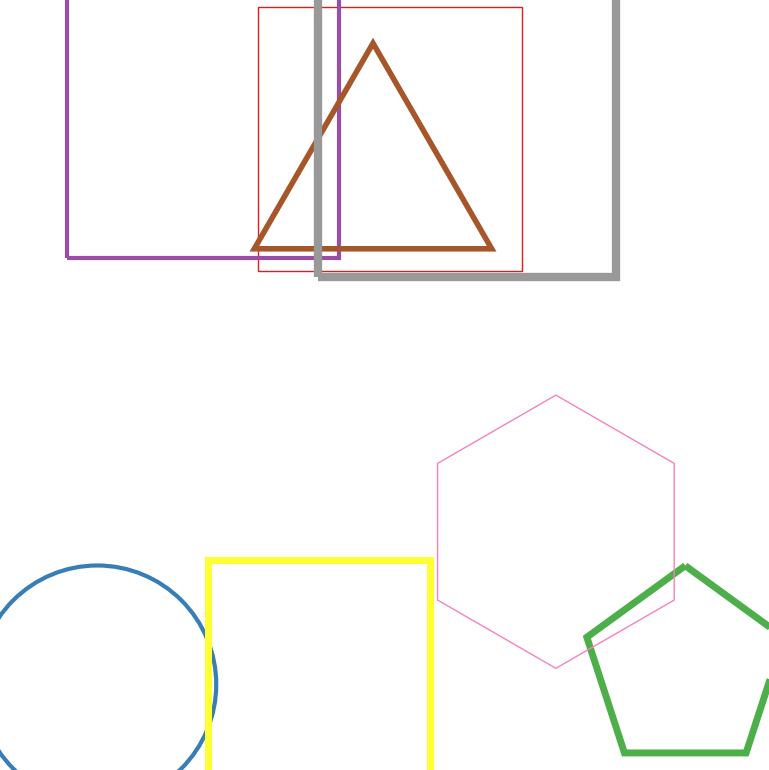[{"shape": "square", "thickness": 0.5, "radius": 0.86, "center": [0.507, 0.82]}, {"shape": "circle", "thickness": 1.5, "radius": 0.77, "center": [0.126, 0.111]}, {"shape": "pentagon", "thickness": 2.5, "radius": 0.67, "center": [0.89, 0.131]}, {"shape": "square", "thickness": 1.5, "radius": 0.88, "center": [0.264, 0.843]}, {"shape": "square", "thickness": 2.5, "radius": 0.72, "center": [0.415, 0.129]}, {"shape": "triangle", "thickness": 2, "radius": 0.89, "center": [0.484, 0.766]}, {"shape": "hexagon", "thickness": 0.5, "radius": 0.89, "center": [0.722, 0.309]}, {"shape": "square", "thickness": 3, "radius": 0.97, "center": [0.607, 0.833]}]